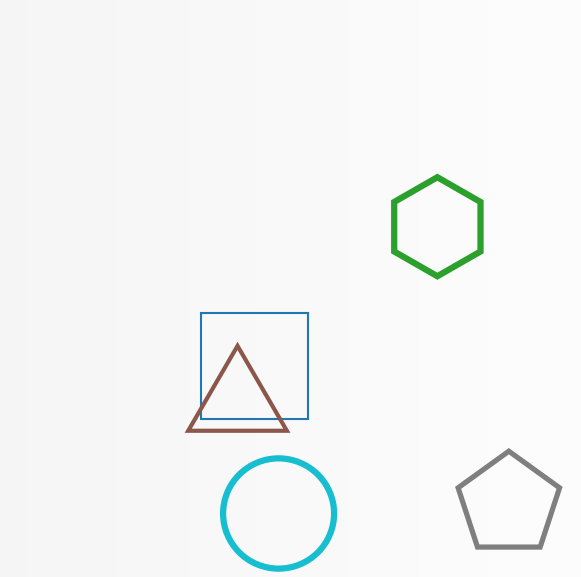[{"shape": "square", "thickness": 1, "radius": 0.46, "center": [0.438, 0.365]}, {"shape": "hexagon", "thickness": 3, "radius": 0.43, "center": [0.752, 0.607]}, {"shape": "triangle", "thickness": 2, "radius": 0.49, "center": [0.409, 0.302]}, {"shape": "pentagon", "thickness": 2.5, "radius": 0.46, "center": [0.875, 0.126]}, {"shape": "circle", "thickness": 3, "radius": 0.48, "center": [0.479, 0.11]}]